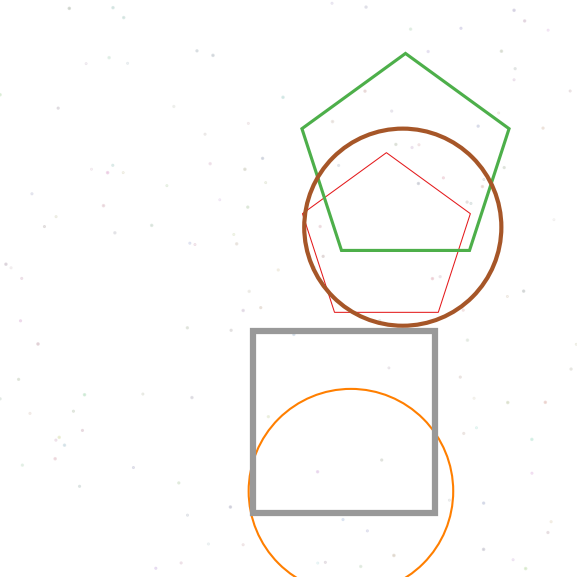[{"shape": "pentagon", "thickness": 0.5, "radius": 0.76, "center": [0.669, 0.582]}, {"shape": "pentagon", "thickness": 1.5, "radius": 0.94, "center": [0.702, 0.718]}, {"shape": "circle", "thickness": 1, "radius": 0.89, "center": [0.608, 0.149]}, {"shape": "circle", "thickness": 2, "radius": 0.85, "center": [0.697, 0.606]}, {"shape": "square", "thickness": 3, "radius": 0.79, "center": [0.595, 0.269]}]